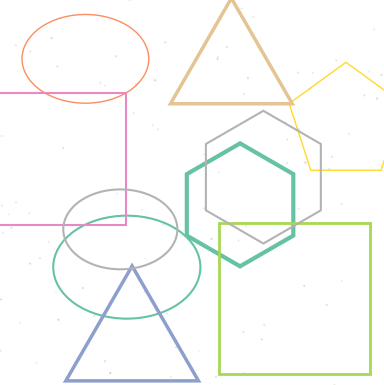[{"shape": "oval", "thickness": 1.5, "radius": 0.96, "center": [0.329, 0.306]}, {"shape": "hexagon", "thickness": 3, "radius": 0.8, "center": [0.624, 0.468]}, {"shape": "oval", "thickness": 1, "radius": 0.82, "center": [0.222, 0.847]}, {"shape": "triangle", "thickness": 2.5, "radius": 0.99, "center": [0.343, 0.11]}, {"shape": "square", "thickness": 1.5, "radius": 0.85, "center": [0.158, 0.587]}, {"shape": "square", "thickness": 2, "radius": 0.98, "center": [0.765, 0.226]}, {"shape": "pentagon", "thickness": 1, "radius": 0.78, "center": [0.899, 0.683]}, {"shape": "triangle", "thickness": 2.5, "radius": 0.91, "center": [0.601, 0.822]}, {"shape": "hexagon", "thickness": 1.5, "radius": 0.86, "center": [0.684, 0.54]}, {"shape": "oval", "thickness": 1.5, "radius": 0.74, "center": [0.313, 0.404]}]